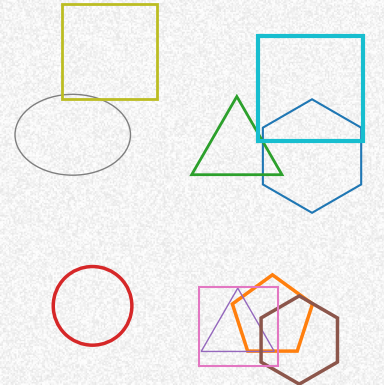[{"shape": "hexagon", "thickness": 1.5, "radius": 0.74, "center": [0.81, 0.595]}, {"shape": "pentagon", "thickness": 2.5, "radius": 0.55, "center": [0.708, 0.177]}, {"shape": "triangle", "thickness": 2, "radius": 0.68, "center": [0.615, 0.614]}, {"shape": "circle", "thickness": 2.5, "radius": 0.51, "center": [0.24, 0.206]}, {"shape": "triangle", "thickness": 1, "radius": 0.55, "center": [0.618, 0.142]}, {"shape": "hexagon", "thickness": 2.5, "radius": 0.57, "center": [0.777, 0.117]}, {"shape": "square", "thickness": 1.5, "radius": 0.51, "center": [0.619, 0.153]}, {"shape": "oval", "thickness": 1, "radius": 0.75, "center": [0.189, 0.65]}, {"shape": "square", "thickness": 2, "radius": 0.62, "center": [0.285, 0.867]}, {"shape": "square", "thickness": 3, "radius": 0.68, "center": [0.807, 0.77]}]